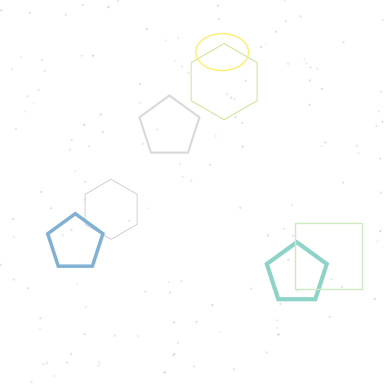[{"shape": "pentagon", "thickness": 3, "radius": 0.41, "center": [0.771, 0.289]}, {"shape": "hexagon", "thickness": 0.5, "radius": 0.39, "center": [0.289, 0.456]}, {"shape": "pentagon", "thickness": 2.5, "radius": 0.38, "center": [0.196, 0.37]}, {"shape": "hexagon", "thickness": 0.5, "radius": 0.49, "center": [0.582, 0.788]}, {"shape": "pentagon", "thickness": 1.5, "radius": 0.41, "center": [0.44, 0.67]}, {"shape": "square", "thickness": 1, "radius": 0.43, "center": [0.853, 0.336]}, {"shape": "oval", "thickness": 1, "radius": 0.34, "center": [0.577, 0.865]}]